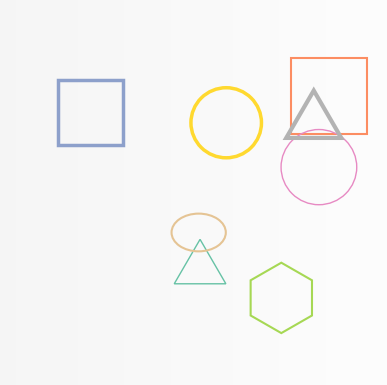[{"shape": "triangle", "thickness": 1, "radius": 0.38, "center": [0.516, 0.301]}, {"shape": "square", "thickness": 1.5, "radius": 0.49, "center": [0.849, 0.751]}, {"shape": "square", "thickness": 2.5, "radius": 0.42, "center": [0.234, 0.708]}, {"shape": "circle", "thickness": 1, "radius": 0.49, "center": [0.823, 0.566]}, {"shape": "hexagon", "thickness": 1.5, "radius": 0.46, "center": [0.726, 0.226]}, {"shape": "circle", "thickness": 2.5, "radius": 0.46, "center": [0.584, 0.681]}, {"shape": "oval", "thickness": 1.5, "radius": 0.35, "center": [0.513, 0.396]}, {"shape": "triangle", "thickness": 3, "radius": 0.41, "center": [0.81, 0.683]}]